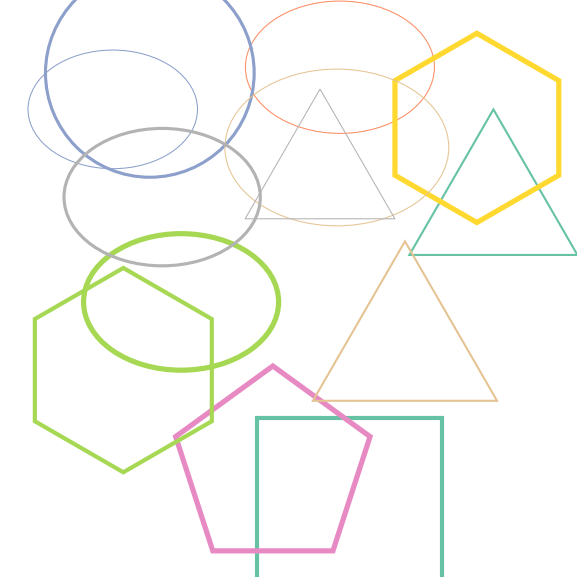[{"shape": "square", "thickness": 2, "radius": 0.8, "center": [0.605, 0.116]}, {"shape": "triangle", "thickness": 1, "radius": 0.84, "center": [0.854, 0.642]}, {"shape": "oval", "thickness": 0.5, "radius": 0.82, "center": [0.589, 0.883]}, {"shape": "circle", "thickness": 1.5, "radius": 0.9, "center": [0.259, 0.873]}, {"shape": "oval", "thickness": 0.5, "radius": 0.73, "center": [0.195, 0.81]}, {"shape": "pentagon", "thickness": 2.5, "radius": 0.88, "center": [0.472, 0.188]}, {"shape": "oval", "thickness": 2.5, "radius": 0.84, "center": [0.314, 0.476]}, {"shape": "hexagon", "thickness": 2, "radius": 0.88, "center": [0.214, 0.358]}, {"shape": "hexagon", "thickness": 2.5, "radius": 0.82, "center": [0.826, 0.778]}, {"shape": "triangle", "thickness": 1, "radius": 0.92, "center": [0.701, 0.397]}, {"shape": "oval", "thickness": 0.5, "radius": 0.97, "center": [0.583, 0.744]}, {"shape": "triangle", "thickness": 0.5, "radius": 0.75, "center": [0.554, 0.695]}, {"shape": "oval", "thickness": 1.5, "radius": 0.85, "center": [0.281, 0.658]}]